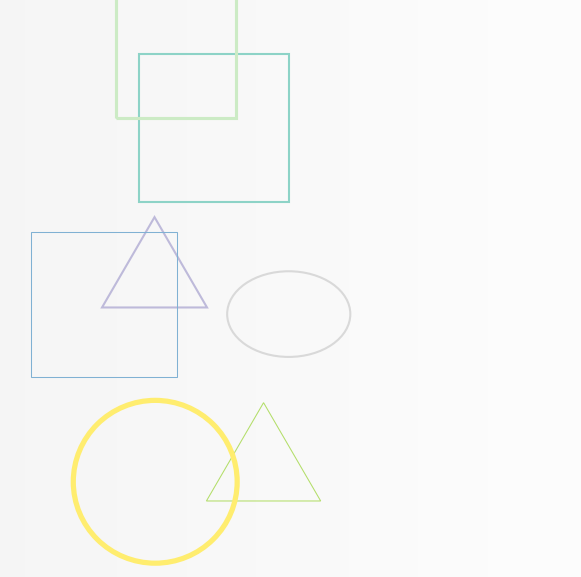[{"shape": "square", "thickness": 1, "radius": 0.64, "center": [0.368, 0.778]}, {"shape": "triangle", "thickness": 1, "radius": 0.52, "center": [0.266, 0.519]}, {"shape": "square", "thickness": 0.5, "radius": 0.63, "center": [0.18, 0.473]}, {"shape": "triangle", "thickness": 0.5, "radius": 0.57, "center": [0.453, 0.188]}, {"shape": "oval", "thickness": 1, "radius": 0.53, "center": [0.497, 0.455]}, {"shape": "square", "thickness": 1.5, "radius": 0.52, "center": [0.302, 0.899]}, {"shape": "circle", "thickness": 2.5, "radius": 0.7, "center": [0.267, 0.165]}]